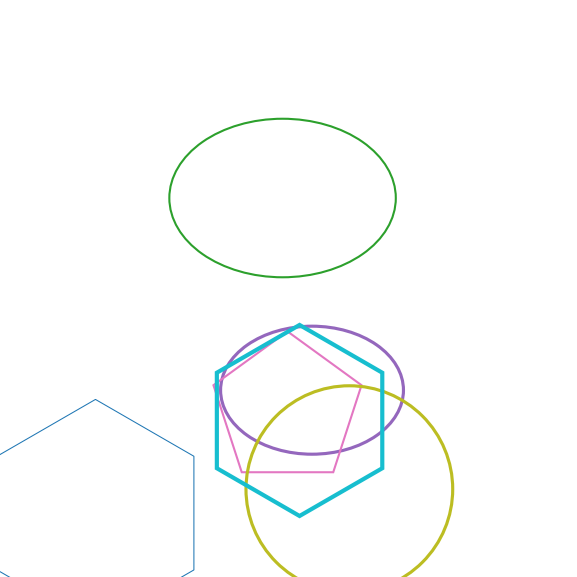[{"shape": "hexagon", "thickness": 0.5, "radius": 0.98, "center": [0.165, 0.111]}, {"shape": "oval", "thickness": 1, "radius": 0.98, "center": [0.489, 0.656]}, {"shape": "oval", "thickness": 1.5, "radius": 0.79, "center": [0.54, 0.323]}, {"shape": "pentagon", "thickness": 1, "radius": 0.67, "center": [0.498, 0.29]}, {"shape": "circle", "thickness": 1.5, "radius": 0.89, "center": [0.605, 0.152]}, {"shape": "hexagon", "thickness": 2, "radius": 0.83, "center": [0.519, 0.271]}]